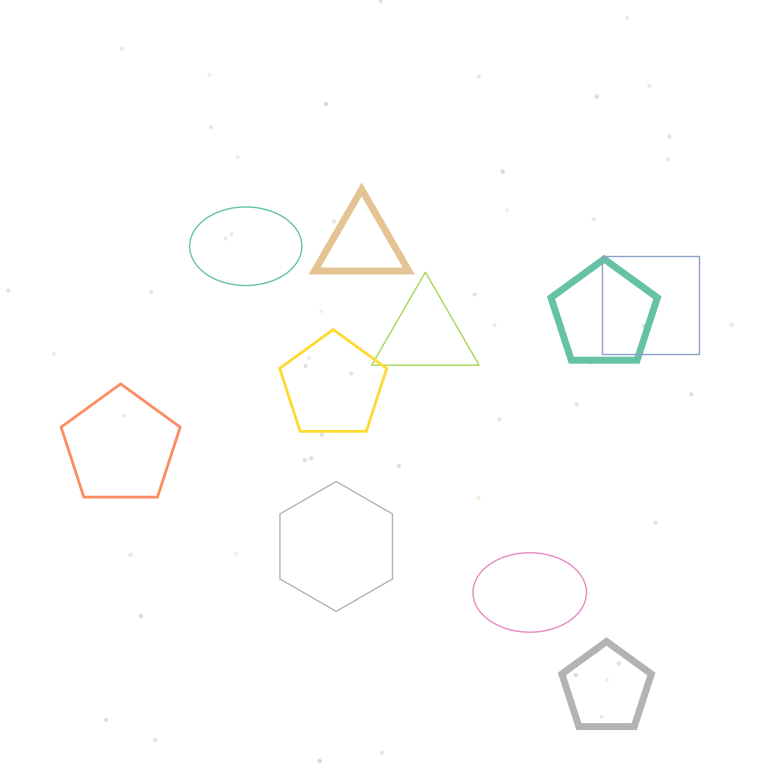[{"shape": "oval", "thickness": 0.5, "radius": 0.36, "center": [0.319, 0.68]}, {"shape": "pentagon", "thickness": 2.5, "radius": 0.36, "center": [0.785, 0.591]}, {"shape": "pentagon", "thickness": 1, "radius": 0.41, "center": [0.157, 0.42]}, {"shape": "square", "thickness": 0.5, "radius": 0.32, "center": [0.845, 0.604]}, {"shape": "oval", "thickness": 0.5, "radius": 0.37, "center": [0.688, 0.231]}, {"shape": "triangle", "thickness": 0.5, "radius": 0.4, "center": [0.552, 0.566]}, {"shape": "pentagon", "thickness": 1, "radius": 0.37, "center": [0.433, 0.499]}, {"shape": "triangle", "thickness": 2.5, "radius": 0.35, "center": [0.47, 0.683]}, {"shape": "pentagon", "thickness": 2.5, "radius": 0.31, "center": [0.788, 0.106]}, {"shape": "hexagon", "thickness": 0.5, "radius": 0.42, "center": [0.437, 0.29]}]